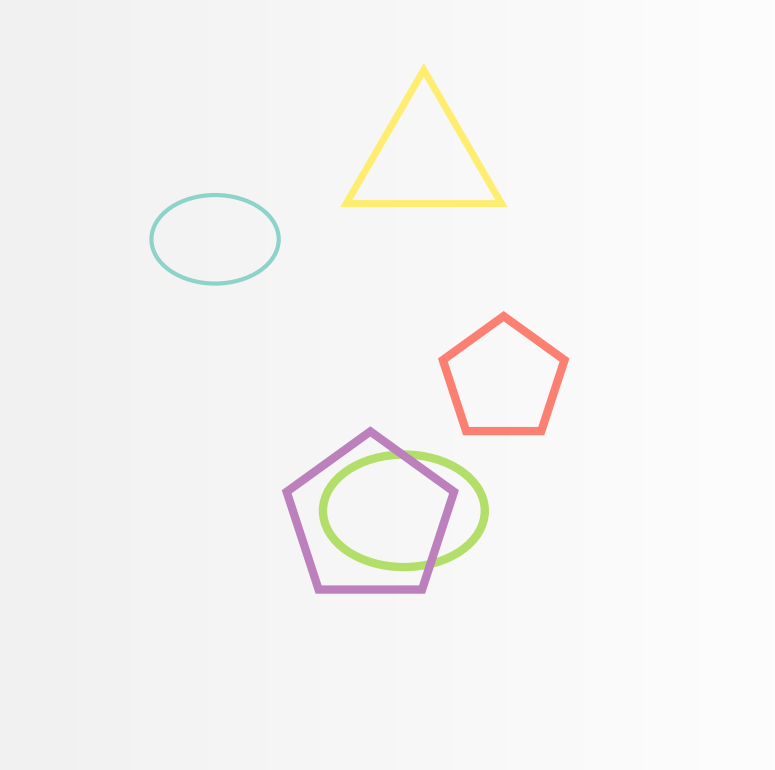[{"shape": "oval", "thickness": 1.5, "radius": 0.41, "center": [0.278, 0.689]}, {"shape": "pentagon", "thickness": 3, "radius": 0.41, "center": [0.65, 0.507]}, {"shape": "oval", "thickness": 3, "radius": 0.52, "center": [0.521, 0.337]}, {"shape": "pentagon", "thickness": 3, "radius": 0.57, "center": [0.478, 0.326]}, {"shape": "triangle", "thickness": 2.5, "radius": 0.58, "center": [0.547, 0.793]}]